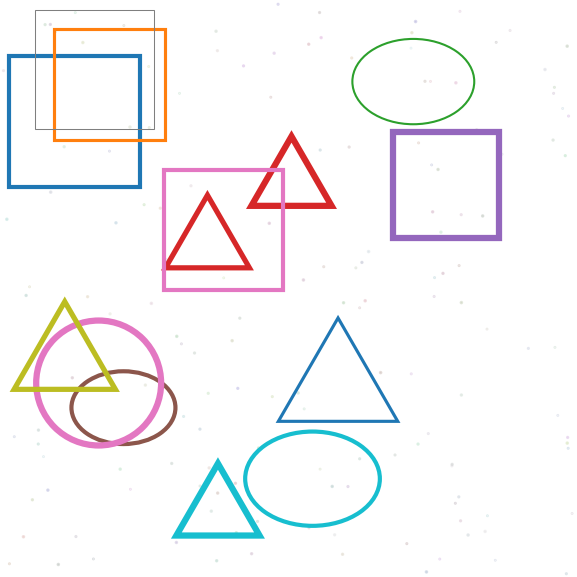[{"shape": "square", "thickness": 2, "radius": 0.57, "center": [0.129, 0.789]}, {"shape": "triangle", "thickness": 1.5, "radius": 0.6, "center": [0.585, 0.329]}, {"shape": "square", "thickness": 1.5, "radius": 0.48, "center": [0.189, 0.853]}, {"shape": "oval", "thickness": 1, "radius": 0.53, "center": [0.716, 0.858]}, {"shape": "triangle", "thickness": 3, "radius": 0.4, "center": [0.505, 0.683]}, {"shape": "triangle", "thickness": 2.5, "radius": 0.42, "center": [0.359, 0.577]}, {"shape": "square", "thickness": 3, "radius": 0.46, "center": [0.772, 0.679]}, {"shape": "oval", "thickness": 2, "radius": 0.45, "center": [0.214, 0.293]}, {"shape": "circle", "thickness": 3, "radius": 0.54, "center": [0.171, 0.336]}, {"shape": "square", "thickness": 2, "radius": 0.52, "center": [0.387, 0.601]}, {"shape": "square", "thickness": 0.5, "radius": 0.51, "center": [0.163, 0.878]}, {"shape": "triangle", "thickness": 2.5, "radius": 0.51, "center": [0.112, 0.376]}, {"shape": "oval", "thickness": 2, "radius": 0.58, "center": [0.541, 0.17]}, {"shape": "triangle", "thickness": 3, "radius": 0.42, "center": [0.377, 0.113]}]